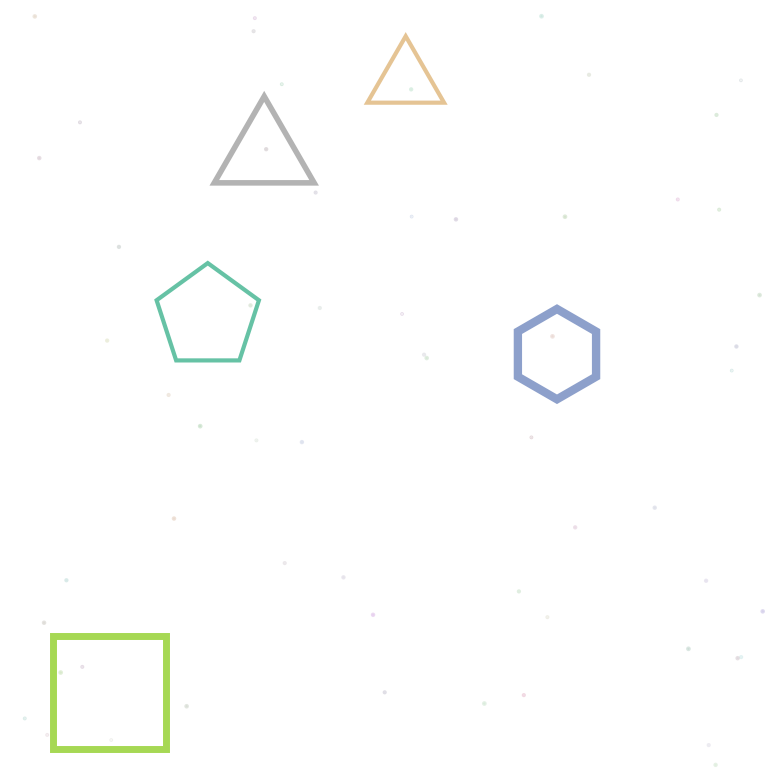[{"shape": "pentagon", "thickness": 1.5, "radius": 0.35, "center": [0.27, 0.588]}, {"shape": "hexagon", "thickness": 3, "radius": 0.29, "center": [0.723, 0.54]}, {"shape": "square", "thickness": 2.5, "radius": 0.37, "center": [0.142, 0.101]}, {"shape": "triangle", "thickness": 1.5, "radius": 0.29, "center": [0.527, 0.895]}, {"shape": "triangle", "thickness": 2, "radius": 0.37, "center": [0.343, 0.8]}]